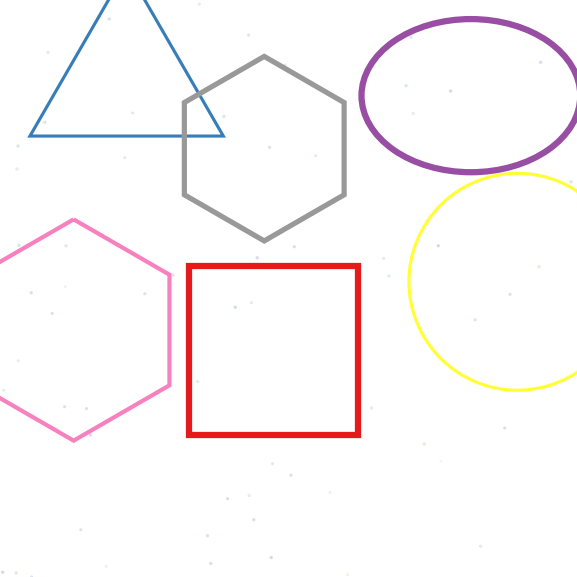[{"shape": "square", "thickness": 3, "radius": 0.73, "center": [0.474, 0.392]}, {"shape": "triangle", "thickness": 1.5, "radius": 0.97, "center": [0.219, 0.86]}, {"shape": "oval", "thickness": 3, "radius": 0.95, "center": [0.815, 0.833]}, {"shape": "circle", "thickness": 1.5, "radius": 0.94, "center": [0.896, 0.511]}, {"shape": "hexagon", "thickness": 2, "radius": 0.96, "center": [0.127, 0.428]}, {"shape": "hexagon", "thickness": 2.5, "radius": 0.8, "center": [0.458, 0.742]}]